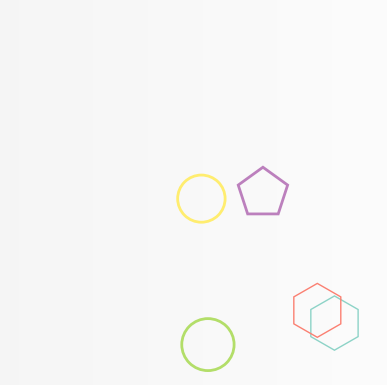[{"shape": "hexagon", "thickness": 1, "radius": 0.35, "center": [0.863, 0.161]}, {"shape": "hexagon", "thickness": 1, "radius": 0.35, "center": [0.819, 0.194]}, {"shape": "circle", "thickness": 2, "radius": 0.34, "center": [0.537, 0.105]}, {"shape": "pentagon", "thickness": 2, "radius": 0.34, "center": [0.679, 0.499]}, {"shape": "circle", "thickness": 2, "radius": 0.31, "center": [0.52, 0.484]}]